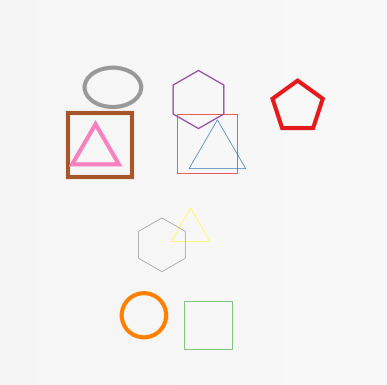[{"shape": "pentagon", "thickness": 3, "radius": 0.34, "center": [0.768, 0.723]}, {"shape": "square", "thickness": 0.5, "radius": 0.39, "center": [0.535, 0.627]}, {"shape": "triangle", "thickness": 0.5, "radius": 0.42, "center": [0.561, 0.604]}, {"shape": "square", "thickness": 0.5, "radius": 0.31, "center": [0.537, 0.156]}, {"shape": "hexagon", "thickness": 1, "radius": 0.38, "center": [0.512, 0.741]}, {"shape": "circle", "thickness": 3, "radius": 0.29, "center": [0.371, 0.181]}, {"shape": "triangle", "thickness": 0.5, "radius": 0.29, "center": [0.492, 0.401]}, {"shape": "square", "thickness": 3, "radius": 0.41, "center": [0.257, 0.623]}, {"shape": "triangle", "thickness": 3, "radius": 0.35, "center": [0.247, 0.608]}, {"shape": "oval", "thickness": 3, "radius": 0.36, "center": [0.291, 0.773]}, {"shape": "hexagon", "thickness": 0.5, "radius": 0.35, "center": [0.418, 0.364]}]